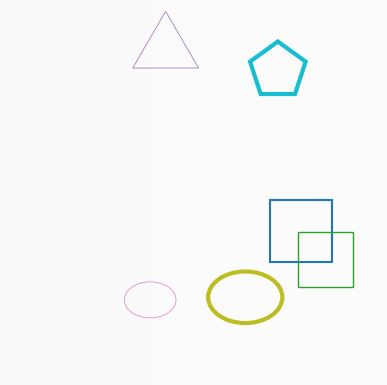[{"shape": "square", "thickness": 1.5, "radius": 0.4, "center": [0.777, 0.4]}, {"shape": "square", "thickness": 1, "radius": 0.36, "center": [0.84, 0.326]}, {"shape": "triangle", "thickness": 0.5, "radius": 0.49, "center": [0.427, 0.872]}, {"shape": "oval", "thickness": 0.5, "radius": 0.33, "center": [0.388, 0.221]}, {"shape": "oval", "thickness": 3, "radius": 0.48, "center": [0.633, 0.228]}, {"shape": "pentagon", "thickness": 3, "radius": 0.38, "center": [0.717, 0.817]}]